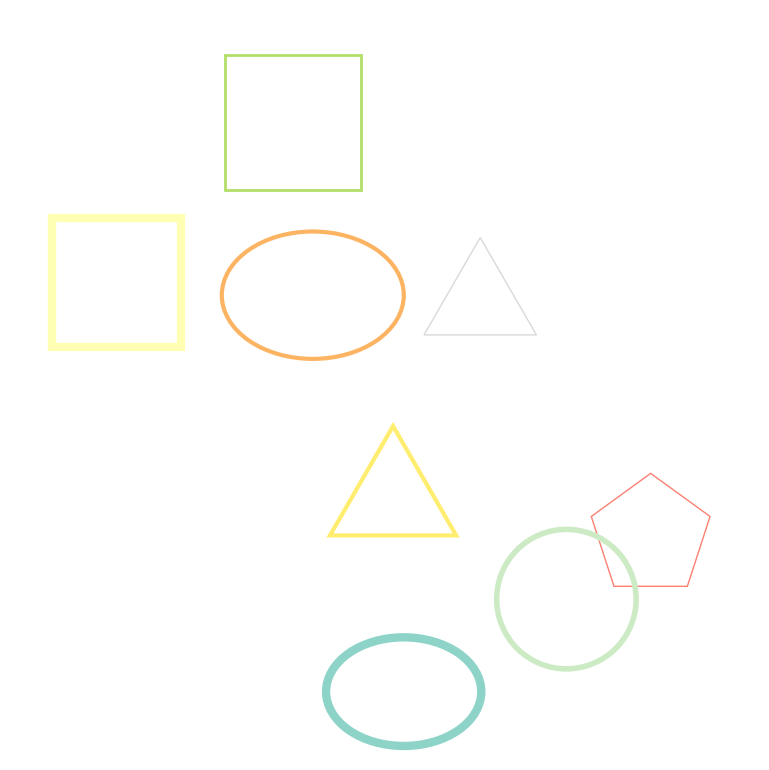[{"shape": "oval", "thickness": 3, "radius": 0.5, "center": [0.524, 0.102]}, {"shape": "square", "thickness": 3, "radius": 0.42, "center": [0.152, 0.633]}, {"shape": "pentagon", "thickness": 0.5, "radius": 0.41, "center": [0.845, 0.304]}, {"shape": "oval", "thickness": 1.5, "radius": 0.59, "center": [0.406, 0.617]}, {"shape": "square", "thickness": 1, "radius": 0.44, "center": [0.381, 0.841]}, {"shape": "triangle", "thickness": 0.5, "radius": 0.42, "center": [0.624, 0.607]}, {"shape": "circle", "thickness": 2, "radius": 0.45, "center": [0.736, 0.222]}, {"shape": "triangle", "thickness": 1.5, "radius": 0.47, "center": [0.51, 0.352]}]